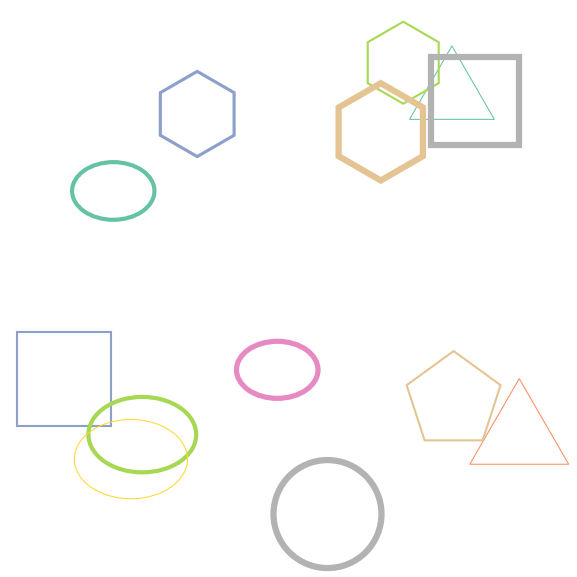[{"shape": "triangle", "thickness": 0.5, "radius": 0.42, "center": [0.783, 0.835]}, {"shape": "oval", "thickness": 2, "radius": 0.36, "center": [0.196, 0.668]}, {"shape": "triangle", "thickness": 0.5, "radius": 0.49, "center": [0.899, 0.245]}, {"shape": "hexagon", "thickness": 1.5, "radius": 0.37, "center": [0.341, 0.802]}, {"shape": "square", "thickness": 1, "radius": 0.41, "center": [0.111, 0.343]}, {"shape": "oval", "thickness": 2.5, "radius": 0.35, "center": [0.48, 0.359]}, {"shape": "hexagon", "thickness": 1, "radius": 0.35, "center": [0.698, 0.891]}, {"shape": "oval", "thickness": 2, "radius": 0.47, "center": [0.246, 0.247]}, {"shape": "oval", "thickness": 0.5, "radius": 0.49, "center": [0.227, 0.204]}, {"shape": "hexagon", "thickness": 3, "radius": 0.42, "center": [0.659, 0.771]}, {"shape": "pentagon", "thickness": 1, "radius": 0.43, "center": [0.786, 0.306]}, {"shape": "circle", "thickness": 3, "radius": 0.47, "center": [0.567, 0.109]}, {"shape": "square", "thickness": 3, "radius": 0.38, "center": [0.823, 0.824]}]